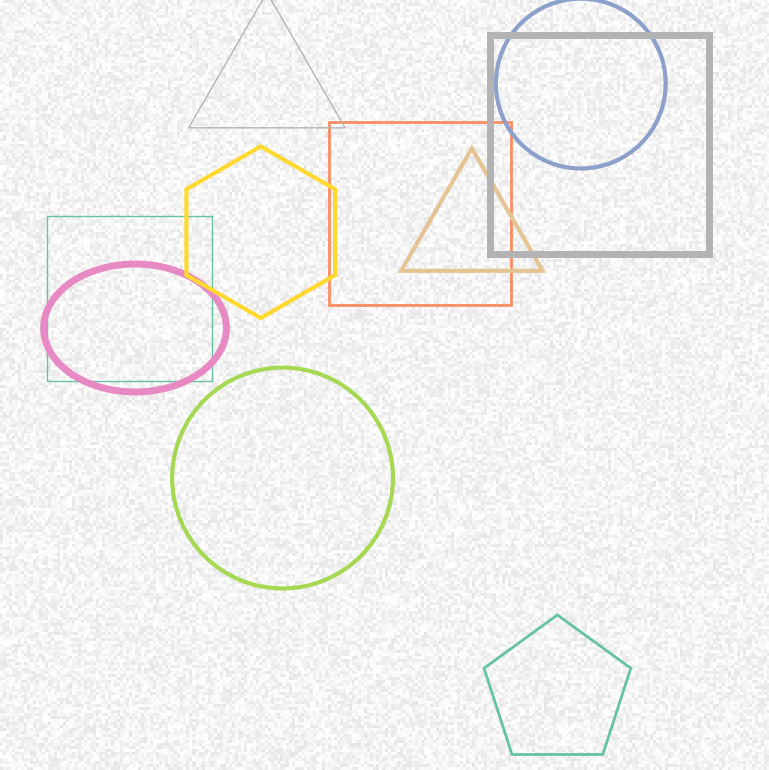[{"shape": "square", "thickness": 0.5, "radius": 0.54, "center": [0.168, 0.613]}, {"shape": "pentagon", "thickness": 1, "radius": 0.5, "center": [0.724, 0.101]}, {"shape": "square", "thickness": 1, "radius": 0.59, "center": [0.545, 0.723]}, {"shape": "circle", "thickness": 1.5, "radius": 0.55, "center": [0.754, 0.891]}, {"shape": "oval", "thickness": 2.5, "radius": 0.59, "center": [0.175, 0.574]}, {"shape": "circle", "thickness": 1.5, "radius": 0.72, "center": [0.367, 0.379]}, {"shape": "hexagon", "thickness": 1.5, "radius": 0.56, "center": [0.339, 0.698]}, {"shape": "triangle", "thickness": 1.5, "radius": 0.53, "center": [0.613, 0.701]}, {"shape": "triangle", "thickness": 0.5, "radius": 0.59, "center": [0.347, 0.893]}, {"shape": "square", "thickness": 2.5, "radius": 0.71, "center": [0.779, 0.812]}]